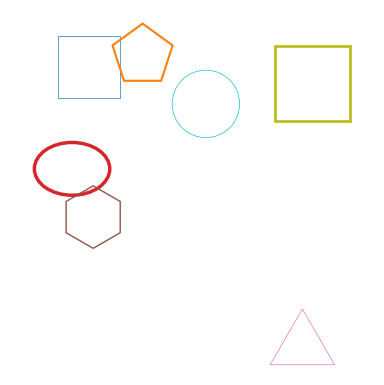[{"shape": "square", "thickness": 0.5, "radius": 0.4, "center": [0.231, 0.826]}, {"shape": "pentagon", "thickness": 1.5, "radius": 0.41, "center": [0.37, 0.857]}, {"shape": "oval", "thickness": 2.5, "radius": 0.49, "center": [0.187, 0.561]}, {"shape": "hexagon", "thickness": 1, "radius": 0.41, "center": [0.242, 0.436]}, {"shape": "triangle", "thickness": 0.5, "radius": 0.48, "center": [0.785, 0.101]}, {"shape": "square", "thickness": 2, "radius": 0.49, "center": [0.812, 0.784]}, {"shape": "circle", "thickness": 0.5, "radius": 0.44, "center": [0.535, 0.73]}]